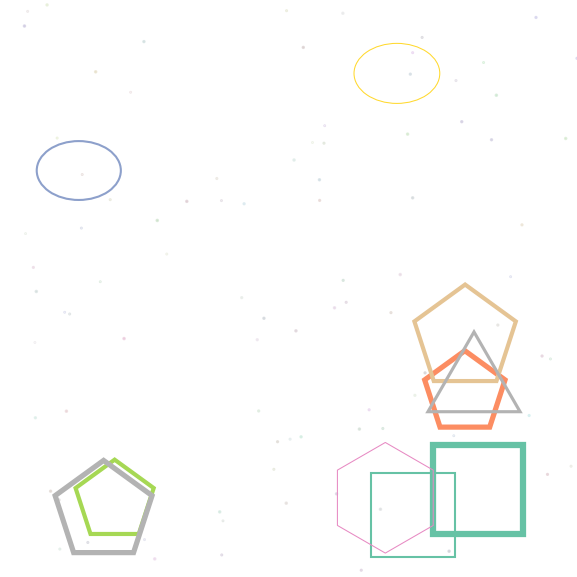[{"shape": "square", "thickness": 3, "radius": 0.39, "center": [0.828, 0.151]}, {"shape": "square", "thickness": 1, "radius": 0.36, "center": [0.715, 0.108]}, {"shape": "pentagon", "thickness": 2.5, "radius": 0.37, "center": [0.805, 0.319]}, {"shape": "oval", "thickness": 1, "radius": 0.36, "center": [0.136, 0.704]}, {"shape": "hexagon", "thickness": 0.5, "radius": 0.48, "center": [0.667, 0.137]}, {"shape": "pentagon", "thickness": 2, "radius": 0.36, "center": [0.199, 0.132]}, {"shape": "oval", "thickness": 0.5, "radius": 0.37, "center": [0.687, 0.872]}, {"shape": "pentagon", "thickness": 2, "radius": 0.46, "center": [0.805, 0.414]}, {"shape": "triangle", "thickness": 1.5, "radius": 0.46, "center": [0.821, 0.332]}, {"shape": "pentagon", "thickness": 2.5, "radius": 0.44, "center": [0.179, 0.114]}]